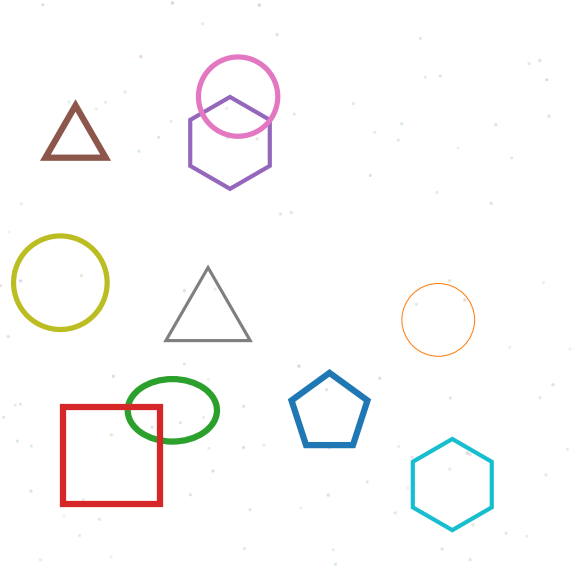[{"shape": "pentagon", "thickness": 3, "radius": 0.35, "center": [0.571, 0.284]}, {"shape": "circle", "thickness": 0.5, "radius": 0.32, "center": [0.759, 0.445]}, {"shape": "oval", "thickness": 3, "radius": 0.39, "center": [0.298, 0.289]}, {"shape": "square", "thickness": 3, "radius": 0.42, "center": [0.193, 0.21]}, {"shape": "hexagon", "thickness": 2, "radius": 0.4, "center": [0.398, 0.752]}, {"shape": "triangle", "thickness": 3, "radius": 0.3, "center": [0.131, 0.756]}, {"shape": "circle", "thickness": 2.5, "radius": 0.34, "center": [0.412, 0.832]}, {"shape": "triangle", "thickness": 1.5, "radius": 0.42, "center": [0.36, 0.451]}, {"shape": "circle", "thickness": 2.5, "radius": 0.41, "center": [0.105, 0.51]}, {"shape": "hexagon", "thickness": 2, "radius": 0.39, "center": [0.783, 0.16]}]